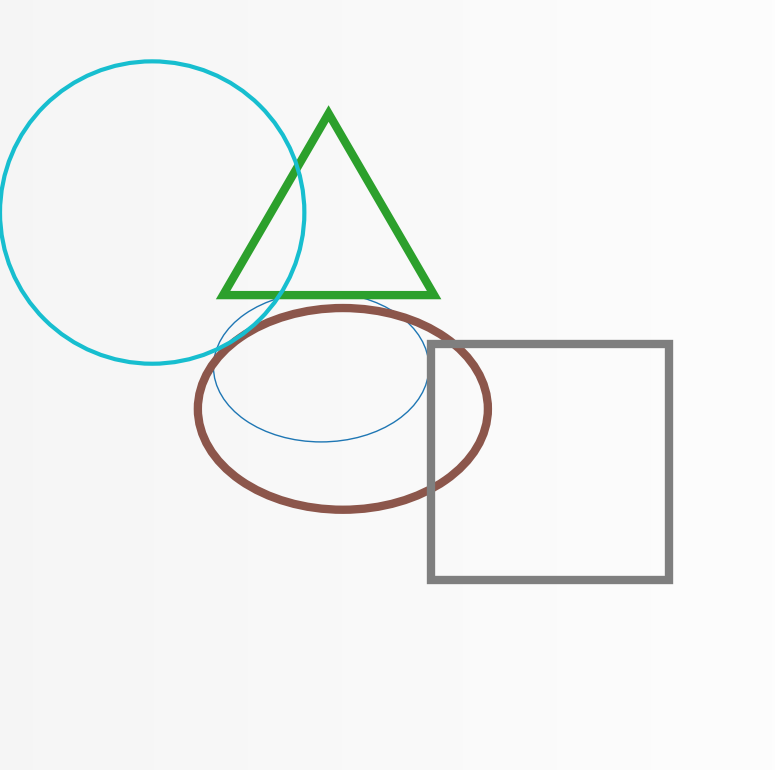[{"shape": "oval", "thickness": 0.5, "radius": 0.69, "center": [0.414, 0.523]}, {"shape": "triangle", "thickness": 3, "radius": 0.79, "center": [0.424, 0.695]}, {"shape": "oval", "thickness": 3, "radius": 0.94, "center": [0.442, 0.469]}, {"shape": "square", "thickness": 3, "radius": 0.77, "center": [0.71, 0.4]}, {"shape": "circle", "thickness": 1.5, "radius": 0.98, "center": [0.196, 0.724]}]